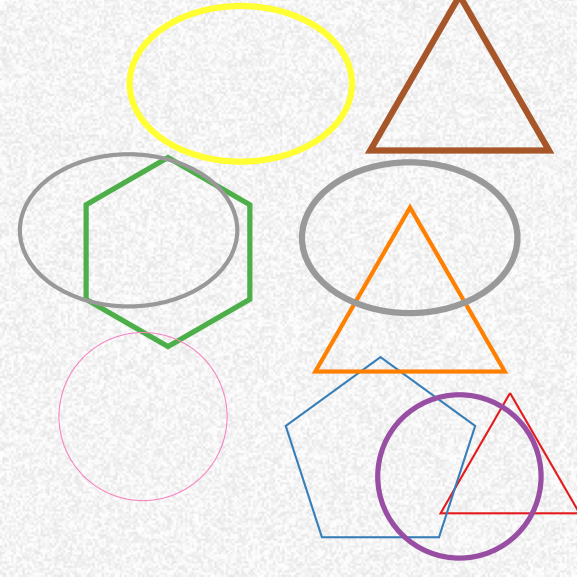[{"shape": "triangle", "thickness": 1, "radius": 0.69, "center": [0.883, 0.18]}, {"shape": "pentagon", "thickness": 1, "radius": 0.86, "center": [0.659, 0.208]}, {"shape": "hexagon", "thickness": 2.5, "radius": 0.82, "center": [0.291, 0.563]}, {"shape": "circle", "thickness": 2.5, "radius": 0.71, "center": [0.796, 0.174]}, {"shape": "triangle", "thickness": 2, "radius": 0.95, "center": [0.71, 0.45]}, {"shape": "oval", "thickness": 3, "radius": 0.96, "center": [0.417, 0.854]}, {"shape": "triangle", "thickness": 3, "radius": 0.89, "center": [0.796, 0.828]}, {"shape": "circle", "thickness": 0.5, "radius": 0.73, "center": [0.248, 0.278]}, {"shape": "oval", "thickness": 3, "radius": 0.93, "center": [0.709, 0.588]}, {"shape": "oval", "thickness": 2, "radius": 0.94, "center": [0.223, 0.6]}]